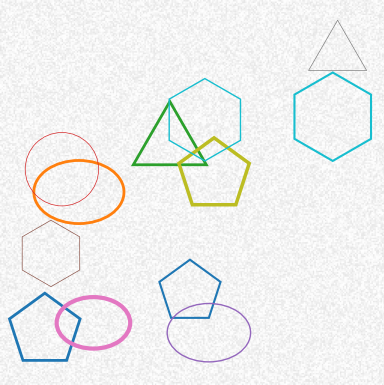[{"shape": "pentagon", "thickness": 2, "radius": 0.48, "center": [0.116, 0.142]}, {"shape": "pentagon", "thickness": 1.5, "radius": 0.42, "center": [0.493, 0.242]}, {"shape": "oval", "thickness": 2, "radius": 0.59, "center": [0.205, 0.501]}, {"shape": "triangle", "thickness": 2, "radius": 0.55, "center": [0.441, 0.627]}, {"shape": "circle", "thickness": 0.5, "radius": 0.48, "center": [0.161, 0.561]}, {"shape": "oval", "thickness": 1, "radius": 0.54, "center": [0.543, 0.136]}, {"shape": "hexagon", "thickness": 0.5, "radius": 0.43, "center": [0.132, 0.342]}, {"shape": "oval", "thickness": 3, "radius": 0.48, "center": [0.243, 0.161]}, {"shape": "triangle", "thickness": 0.5, "radius": 0.44, "center": [0.877, 0.86]}, {"shape": "pentagon", "thickness": 2.5, "radius": 0.48, "center": [0.556, 0.546]}, {"shape": "hexagon", "thickness": 1, "radius": 0.53, "center": [0.532, 0.689]}, {"shape": "hexagon", "thickness": 1.5, "radius": 0.57, "center": [0.864, 0.697]}]